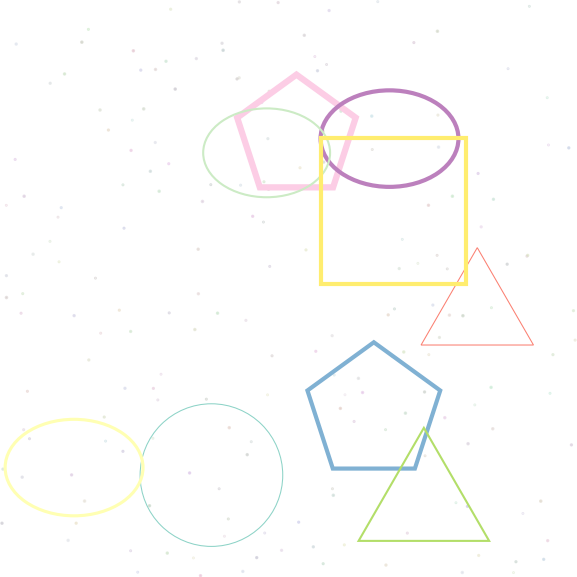[{"shape": "circle", "thickness": 0.5, "radius": 0.62, "center": [0.366, 0.176]}, {"shape": "oval", "thickness": 1.5, "radius": 0.6, "center": [0.128, 0.189]}, {"shape": "triangle", "thickness": 0.5, "radius": 0.56, "center": [0.826, 0.458]}, {"shape": "pentagon", "thickness": 2, "radius": 0.6, "center": [0.647, 0.286]}, {"shape": "triangle", "thickness": 1, "radius": 0.65, "center": [0.734, 0.128]}, {"shape": "pentagon", "thickness": 3, "radius": 0.54, "center": [0.513, 0.762]}, {"shape": "oval", "thickness": 2, "radius": 0.6, "center": [0.674, 0.759]}, {"shape": "oval", "thickness": 1, "radius": 0.55, "center": [0.462, 0.735]}, {"shape": "square", "thickness": 2, "radius": 0.63, "center": [0.681, 0.634]}]